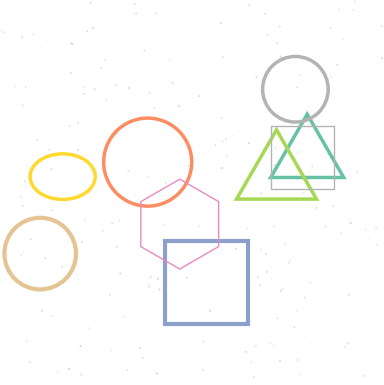[{"shape": "triangle", "thickness": 2.5, "radius": 0.55, "center": [0.798, 0.594]}, {"shape": "circle", "thickness": 2.5, "radius": 0.57, "center": [0.384, 0.579]}, {"shape": "square", "thickness": 3, "radius": 0.54, "center": [0.537, 0.266]}, {"shape": "hexagon", "thickness": 1, "radius": 0.58, "center": [0.467, 0.418]}, {"shape": "triangle", "thickness": 2.5, "radius": 0.6, "center": [0.718, 0.543]}, {"shape": "oval", "thickness": 2.5, "radius": 0.42, "center": [0.163, 0.541]}, {"shape": "circle", "thickness": 3, "radius": 0.47, "center": [0.104, 0.341]}, {"shape": "square", "thickness": 1, "radius": 0.41, "center": [0.786, 0.59]}, {"shape": "circle", "thickness": 2.5, "radius": 0.43, "center": [0.767, 0.768]}]